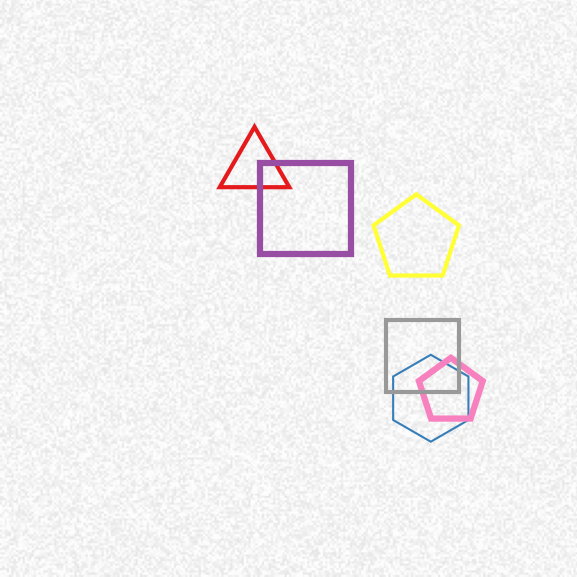[{"shape": "triangle", "thickness": 2, "radius": 0.35, "center": [0.441, 0.71]}, {"shape": "hexagon", "thickness": 1, "radius": 0.38, "center": [0.746, 0.31]}, {"shape": "square", "thickness": 3, "radius": 0.4, "center": [0.529, 0.638]}, {"shape": "pentagon", "thickness": 2, "radius": 0.39, "center": [0.721, 0.585]}, {"shape": "pentagon", "thickness": 3, "radius": 0.29, "center": [0.781, 0.321]}, {"shape": "square", "thickness": 2, "radius": 0.31, "center": [0.731, 0.382]}]